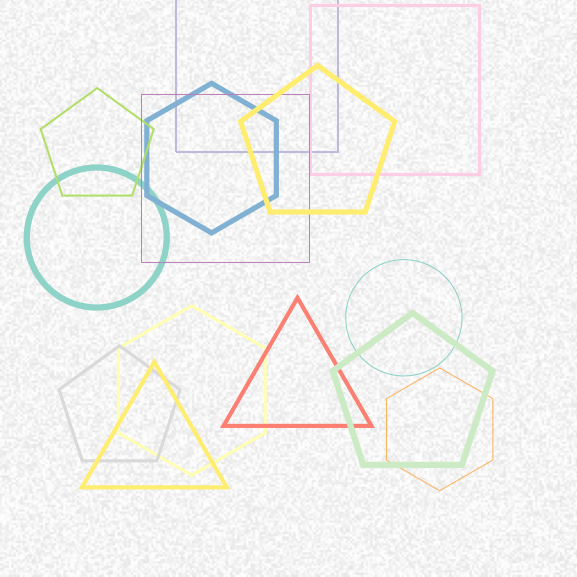[{"shape": "circle", "thickness": 3, "radius": 0.61, "center": [0.168, 0.588]}, {"shape": "circle", "thickness": 0.5, "radius": 0.5, "center": [0.699, 0.449]}, {"shape": "hexagon", "thickness": 1.5, "radius": 0.73, "center": [0.332, 0.323]}, {"shape": "square", "thickness": 1, "radius": 0.7, "center": [0.444, 0.876]}, {"shape": "triangle", "thickness": 2, "radius": 0.74, "center": [0.515, 0.336]}, {"shape": "hexagon", "thickness": 2.5, "radius": 0.65, "center": [0.366, 0.725]}, {"shape": "hexagon", "thickness": 0.5, "radius": 0.53, "center": [0.761, 0.256]}, {"shape": "pentagon", "thickness": 1, "radius": 0.51, "center": [0.168, 0.744]}, {"shape": "square", "thickness": 1.5, "radius": 0.73, "center": [0.683, 0.844]}, {"shape": "pentagon", "thickness": 1.5, "radius": 0.55, "center": [0.207, 0.29]}, {"shape": "square", "thickness": 0.5, "radius": 0.73, "center": [0.39, 0.69]}, {"shape": "pentagon", "thickness": 3, "radius": 0.73, "center": [0.714, 0.312]}, {"shape": "pentagon", "thickness": 2.5, "radius": 0.7, "center": [0.55, 0.746]}, {"shape": "triangle", "thickness": 2, "radius": 0.72, "center": [0.267, 0.228]}]